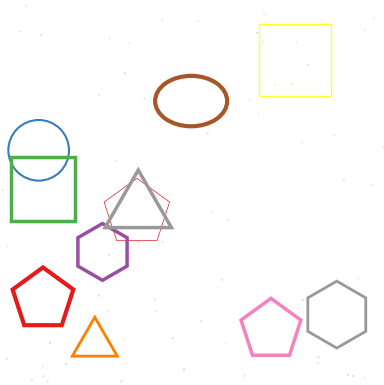[{"shape": "pentagon", "thickness": 0.5, "radius": 0.45, "center": [0.355, 0.448]}, {"shape": "pentagon", "thickness": 3, "radius": 0.41, "center": [0.112, 0.222]}, {"shape": "circle", "thickness": 1.5, "radius": 0.39, "center": [0.1, 0.61]}, {"shape": "square", "thickness": 2.5, "radius": 0.42, "center": [0.111, 0.51]}, {"shape": "hexagon", "thickness": 2.5, "radius": 0.37, "center": [0.266, 0.346]}, {"shape": "triangle", "thickness": 2, "radius": 0.34, "center": [0.246, 0.109]}, {"shape": "square", "thickness": 1, "radius": 0.46, "center": [0.766, 0.844]}, {"shape": "oval", "thickness": 3, "radius": 0.47, "center": [0.496, 0.737]}, {"shape": "pentagon", "thickness": 2.5, "radius": 0.41, "center": [0.704, 0.143]}, {"shape": "hexagon", "thickness": 2, "radius": 0.43, "center": [0.875, 0.183]}, {"shape": "triangle", "thickness": 2.5, "radius": 0.5, "center": [0.359, 0.459]}]